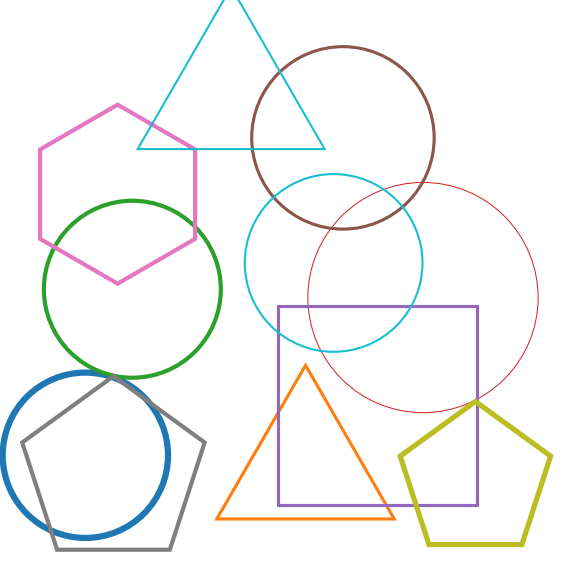[{"shape": "circle", "thickness": 3, "radius": 0.72, "center": [0.148, 0.211]}, {"shape": "triangle", "thickness": 1.5, "radius": 0.89, "center": [0.529, 0.189]}, {"shape": "circle", "thickness": 2, "radius": 0.77, "center": [0.229, 0.498]}, {"shape": "circle", "thickness": 0.5, "radius": 1.0, "center": [0.732, 0.484]}, {"shape": "square", "thickness": 1.5, "radius": 0.87, "center": [0.654, 0.297]}, {"shape": "circle", "thickness": 1.5, "radius": 0.79, "center": [0.594, 0.76]}, {"shape": "hexagon", "thickness": 2, "radius": 0.77, "center": [0.204, 0.663]}, {"shape": "pentagon", "thickness": 2, "radius": 0.83, "center": [0.196, 0.182]}, {"shape": "pentagon", "thickness": 2.5, "radius": 0.68, "center": [0.823, 0.167]}, {"shape": "triangle", "thickness": 1, "radius": 0.93, "center": [0.4, 0.834]}, {"shape": "circle", "thickness": 1, "radius": 0.77, "center": [0.578, 0.544]}]